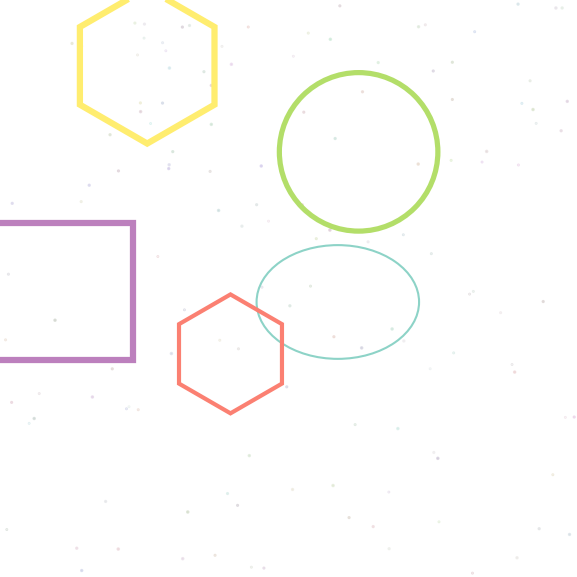[{"shape": "oval", "thickness": 1, "radius": 0.7, "center": [0.585, 0.476]}, {"shape": "hexagon", "thickness": 2, "radius": 0.51, "center": [0.399, 0.386]}, {"shape": "circle", "thickness": 2.5, "radius": 0.69, "center": [0.621, 0.736]}, {"shape": "square", "thickness": 3, "radius": 0.59, "center": [0.112, 0.494]}, {"shape": "hexagon", "thickness": 3, "radius": 0.67, "center": [0.255, 0.885]}]